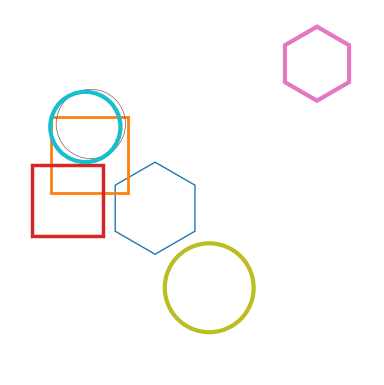[{"shape": "hexagon", "thickness": 1, "radius": 0.6, "center": [0.403, 0.459]}, {"shape": "square", "thickness": 2, "radius": 0.5, "center": [0.232, 0.597]}, {"shape": "square", "thickness": 2.5, "radius": 0.46, "center": [0.175, 0.479]}, {"shape": "circle", "thickness": 0.5, "radius": 0.45, "center": [0.236, 0.678]}, {"shape": "hexagon", "thickness": 3, "radius": 0.48, "center": [0.823, 0.835]}, {"shape": "circle", "thickness": 3, "radius": 0.58, "center": [0.543, 0.253]}, {"shape": "circle", "thickness": 3, "radius": 0.46, "center": [0.222, 0.67]}]